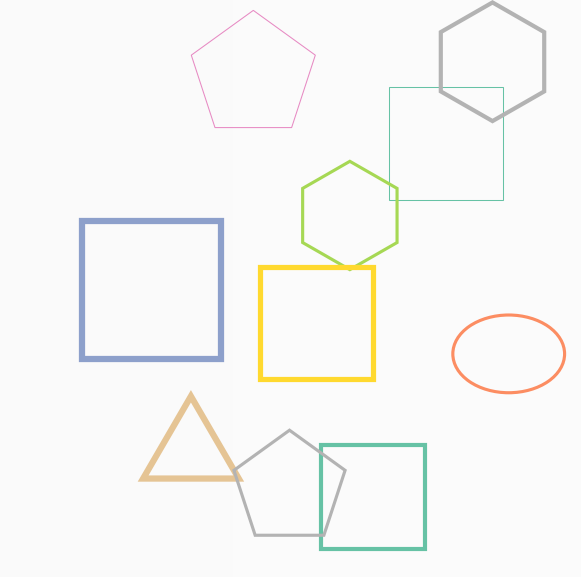[{"shape": "square", "thickness": 2, "radius": 0.45, "center": [0.642, 0.138]}, {"shape": "square", "thickness": 0.5, "radius": 0.49, "center": [0.767, 0.751]}, {"shape": "oval", "thickness": 1.5, "radius": 0.48, "center": [0.875, 0.386]}, {"shape": "square", "thickness": 3, "radius": 0.6, "center": [0.26, 0.497]}, {"shape": "pentagon", "thickness": 0.5, "radius": 0.56, "center": [0.436, 0.869]}, {"shape": "hexagon", "thickness": 1.5, "radius": 0.47, "center": [0.602, 0.626]}, {"shape": "square", "thickness": 2.5, "radius": 0.49, "center": [0.544, 0.44]}, {"shape": "triangle", "thickness": 3, "radius": 0.47, "center": [0.328, 0.218]}, {"shape": "hexagon", "thickness": 2, "radius": 0.51, "center": [0.847, 0.892]}, {"shape": "pentagon", "thickness": 1.5, "radius": 0.5, "center": [0.498, 0.154]}]